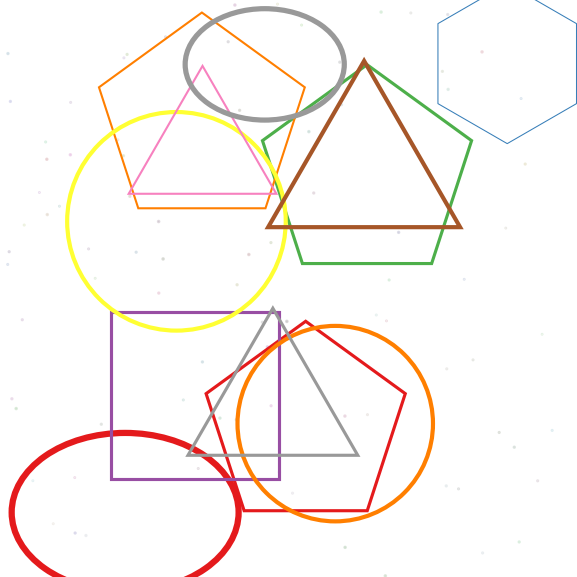[{"shape": "pentagon", "thickness": 1.5, "radius": 0.91, "center": [0.529, 0.261]}, {"shape": "oval", "thickness": 3, "radius": 0.98, "center": [0.217, 0.112]}, {"shape": "hexagon", "thickness": 0.5, "radius": 0.69, "center": [0.878, 0.889]}, {"shape": "pentagon", "thickness": 1.5, "radius": 0.95, "center": [0.636, 0.697]}, {"shape": "square", "thickness": 1.5, "radius": 0.72, "center": [0.338, 0.314]}, {"shape": "pentagon", "thickness": 1, "radius": 0.94, "center": [0.35, 0.79]}, {"shape": "circle", "thickness": 2, "radius": 0.85, "center": [0.581, 0.266]}, {"shape": "circle", "thickness": 2, "radius": 0.95, "center": [0.306, 0.616]}, {"shape": "triangle", "thickness": 2, "radius": 0.96, "center": [0.631, 0.702]}, {"shape": "triangle", "thickness": 1, "radius": 0.74, "center": [0.351, 0.737]}, {"shape": "triangle", "thickness": 1.5, "radius": 0.85, "center": [0.472, 0.296]}, {"shape": "oval", "thickness": 2.5, "radius": 0.69, "center": [0.458, 0.888]}]